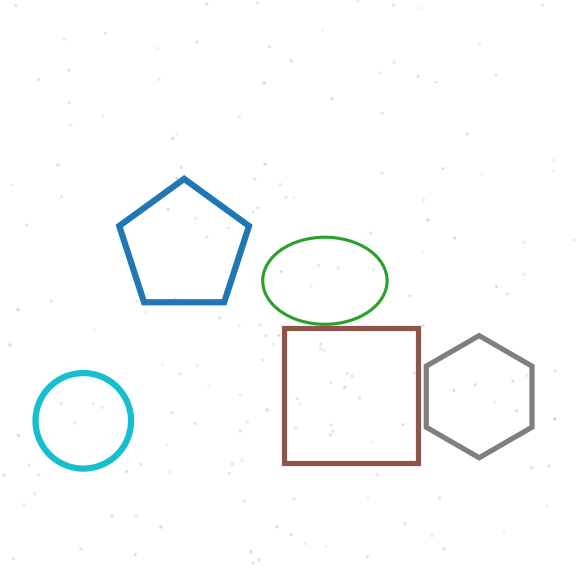[{"shape": "pentagon", "thickness": 3, "radius": 0.59, "center": [0.319, 0.571]}, {"shape": "oval", "thickness": 1.5, "radius": 0.54, "center": [0.563, 0.513]}, {"shape": "square", "thickness": 2.5, "radius": 0.58, "center": [0.608, 0.314]}, {"shape": "hexagon", "thickness": 2.5, "radius": 0.53, "center": [0.83, 0.312]}, {"shape": "circle", "thickness": 3, "radius": 0.41, "center": [0.144, 0.27]}]